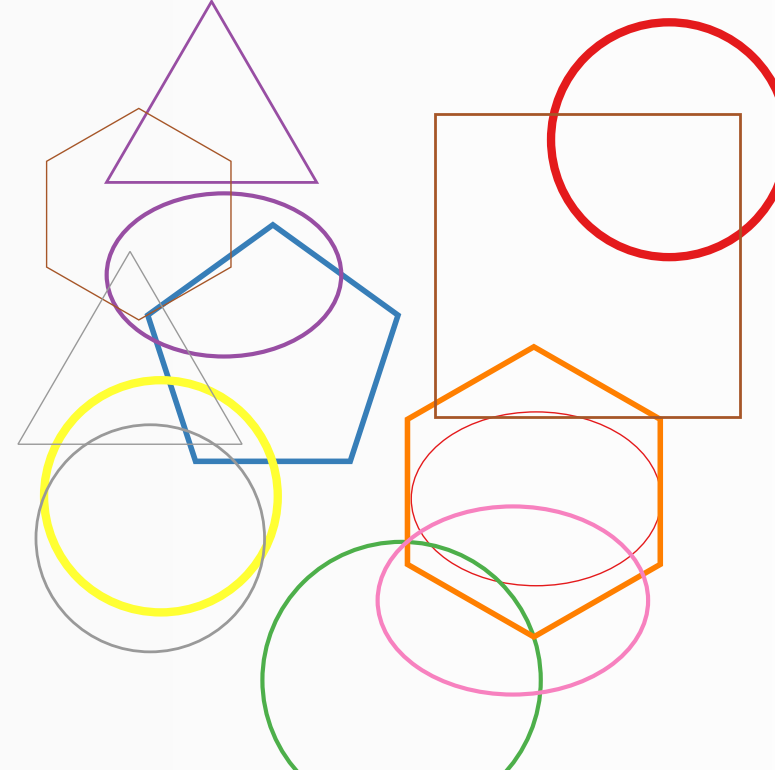[{"shape": "oval", "thickness": 0.5, "radius": 0.81, "center": [0.692, 0.352]}, {"shape": "circle", "thickness": 3, "radius": 0.76, "center": [0.864, 0.819]}, {"shape": "pentagon", "thickness": 2, "radius": 0.85, "center": [0.352, 0.538]}, {"shape": "circle", "thickness": 1.5, "radius": 0.9, "center": [0.518, 0.117]}, {"shape": "oval", "thickness": 1.5, "radius": 0.76, "center": [0.289, 0.643]}, {"shape": "triangle", "thickness": 1, "radius": 0.78, "center": [0.273, 0.841]}, {"shape": "hexagon", "thickness": 2, "radius": 0.94, "center": [0.689, 0.361]}, {"shape": "circle", "thickness": 3, "radius": 0.75, "center": [0.208, 0.355]}, {"shape": "hexagon", "thickness": 0.5, "radius": 0.69, "center": [0.179, 0.722]}, {"shape": "square", "thickness": 1, "radius": 0.98, "center": [0.758, 0.655]}, {"shape": "oval", "thickness": 1.5, "radius": 0.87, "center": [0.662, 0.22]}, {"shape": "triangle", "thickness": 0.5, "radius": 0.83, "center": [0.168, 0.507]}, {"shape": "circle", "thickness": 1, "radius": 0.74, "center": [0.194, 0.301]}]